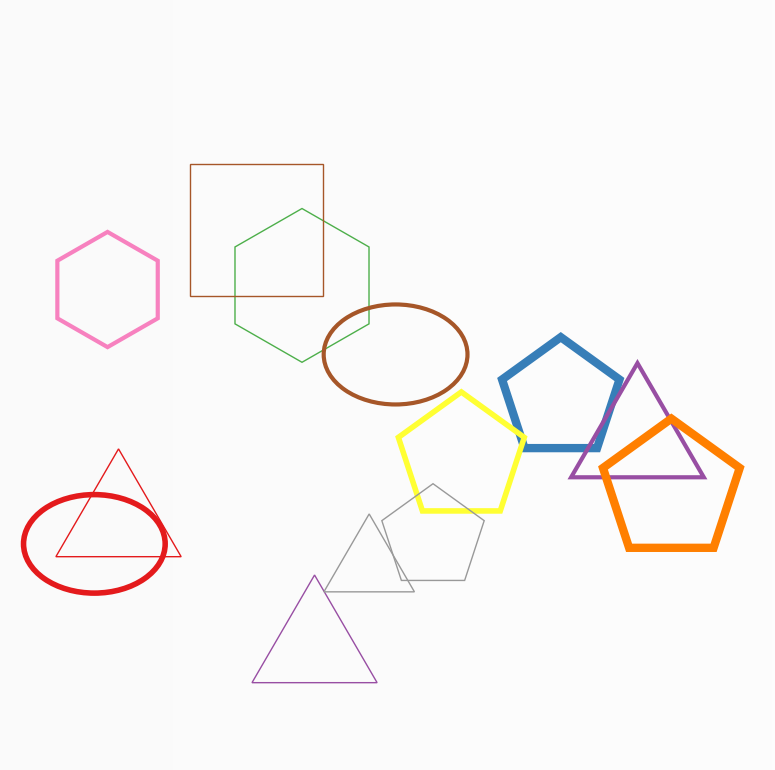[{"shape": "triangle", "thickness": 0.5, "radius": 0.47, "center": [0.153, 0.324]}, {"shape": "oval", "thickness": 2, "radius": 0.46, "center": [0.122, 0.294]}, {"shape": "pentagon", "thickness": 3, "radius": 0.4, "center": [0.724, 0.482]}, {"shape": "hexagon", "thickness": 0.5, "radius": 0.5, "center": [0.39, 0.629]}, {"shape": "triangle", "thickness": 0.5, "radius": 0.47, "center": [0.406, 0.16]}, {"shape": "triangle", "thickness": 1.5, "radius": 0.49, "center": [0.823, 0.43]}, {"shape": "pentagon", "thickness": 3, "radius": 0.46, "center": [0.866, 0.364]}, {"shape": "pentagon", "thickness": 2, "radius": 0.43, "center": [0.595, 0.406]}, {"shape": "oval", "thickness": 1.5, "radius": 0.46, "center": [0.51, 0.54]}, {"shape": "square", "thickness": 0.5, "radius": 0.43, "center": [0.331, 0.702]}, {"shape": "hexagon", "thickness": 1.5, "radius": 0.37, "center": [0.139, 0.624]}, {"shape": "pentagon", "thickness": 0.5, "radius": 0.35, "center": [0.559, 0.302]}, {"shape": "triangle", "thickness": 0.5, "radius": 0.34, "center": [0.476, 0.265]}]